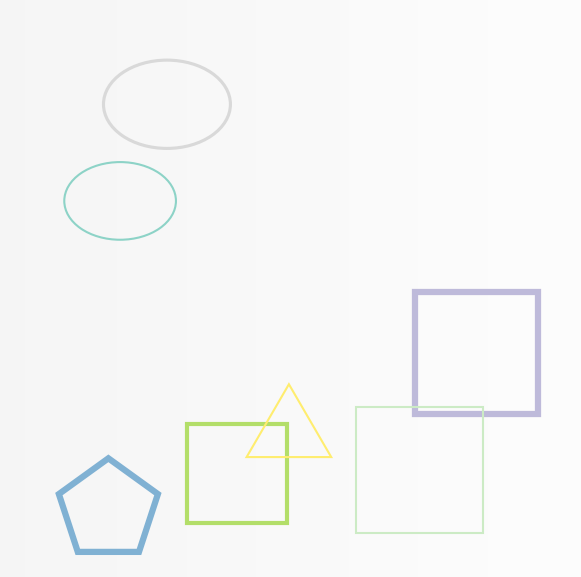[{"shape": "oval", "thickness": 1, "radius": 0.48, "center": [0.207, 0.651]}, {"shape": "square", "thickness": 3, "radius": 0.53, "center": [0.82, 0.387]}, {"shape": "pentagon", "thickness": 3, "radius": 0.45, "center": [0.186, 0.116]}, {"shape": "square", "thickness": 2, "radius": 0.43, "center": [0.407, 0.179]}, {"shape": "oval", "thickness": 1.5, "radius": 0.55, "center": [0.287, 0.819]}, {"shape": "square", "thickness": 1, "radius": 0.55, "center": [0.721, 0.185]}, {"shape": "triangle", "thickness": 1, "radius": 0.42, "center": [0.497, 0.25]}]